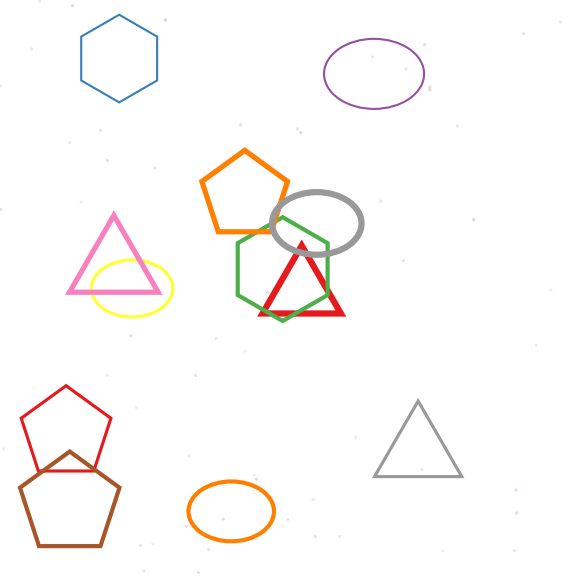[{"shape": "pentagon", "thickness": 1.5, "radius": 0.41, "center": [0.114, 0.25]}, {"shape": "triangle", "thickness": 3, "radius": 0.39, "center": [0.522, 0.495]}, {"shape": "hexagon", "thickness": 1, "radius": 0.38, "center": [0.206, 0.898]}, {"shape": "hexagon", "thickness": 2, "radius": 0.45, "center": [0.489, 0.533]}, {"shape": "oval", "thickness": 1, "radius": 0.43, "center": [0.648, 0.871]}, {"shape": "oval", "thickness": 2, "radius": 0.37, "center": [0.4, 0.114]}, {"shape": "pentagon", "thickness": 2.5, "radius": 0.39, "center": [0.424, 0.661]}, {"shape": "oval", "thickness": 1.5, "radius": 0.35, "center": [0.229, 0.5]}, {"shape": "pentagon", "thickness": 2, "radius": 0.45, "center": [0.121, 0.127]}, {"shape": "triangle", "thickness": 2.5, "radius": 0.44, "center": [0.197, 0.537]}, {"shape": "oval", "thickness": 3, "radius": 0.39, "center": [0.549, 0.612]}, {"shape": "triangle", "thickness": 1.5, "radius": 0.44, "center": [0.724, 0.217]}]